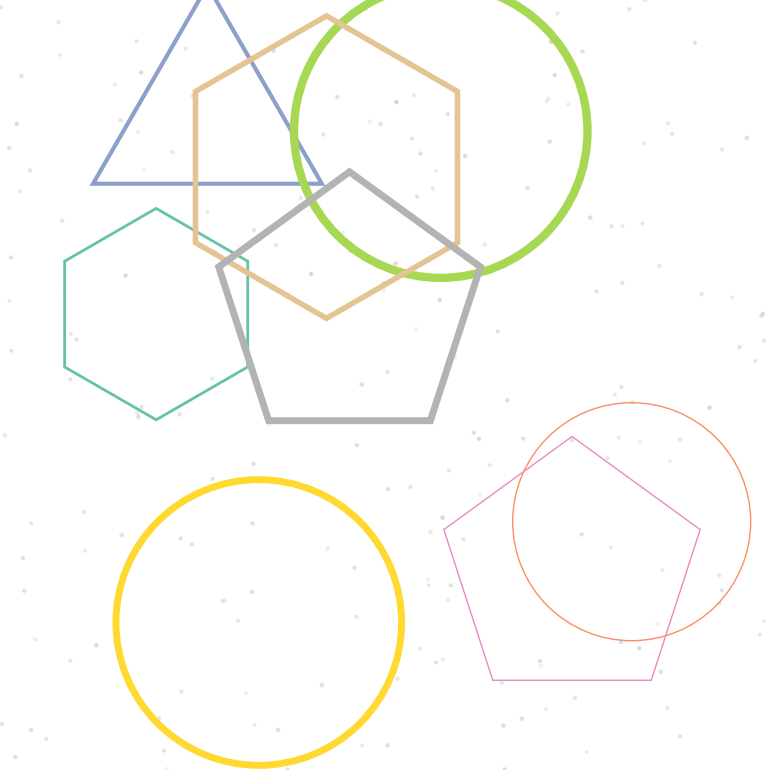[{"shape": "hexagon", "thickness": 1, "radius": 0.69, "center": [0.203, 0.592]}, {"shape": "circle", "thickness": 0.5, "radius": 0.77, "center": [0.82, 0.322]}, {"shape": "triangle", "thickness": 1.5, "radius": 0.86, "center": [0.269, 0.847]}, {"shape": "pentagon", "thickness": 0.5, "radius": 0.88, "center": [0.743, 0.258]}, {"shape": "circle", "thickness": 3, "radius": 0.95, "center": [0.572, 0.83]}, {"shape": "circle", "thickness": 2.5, "radius": 0.93, "center": [0.336, 0.192]}, {"shape": "hexagon", "thickness": 2, "radius": 0.98, "center": [0.424, 0.783]}, {"shape": "pentagon", "thickness": 2.5, "radius": 0.89, "center": [0.454, 0.598]}]